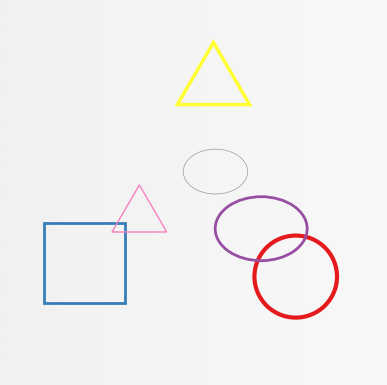[{"shape": "circle", "thickness": 3, "radius": 0.53, "center": [0.763, 0.282]}, {"shape": "square", "thickness": 2, "radius": 0.52, "center": [0.218, 0.317]}, {"shape": "oval", "thickness": 2, "radius": 0.59, "center": [0.674, 0.406]}, {"shape": "triangle", "thickness": 2.5, "radius": 0.54, "center": [0.551, 0.782]}, {"shape": "triangle", "thickness": 1, "radius": 0.41, "center": [0.36, 0.438]}, {"shape": "oval", "thickness": 0.5, "radius": 0.42, "center": [0.556, 0.554]}]